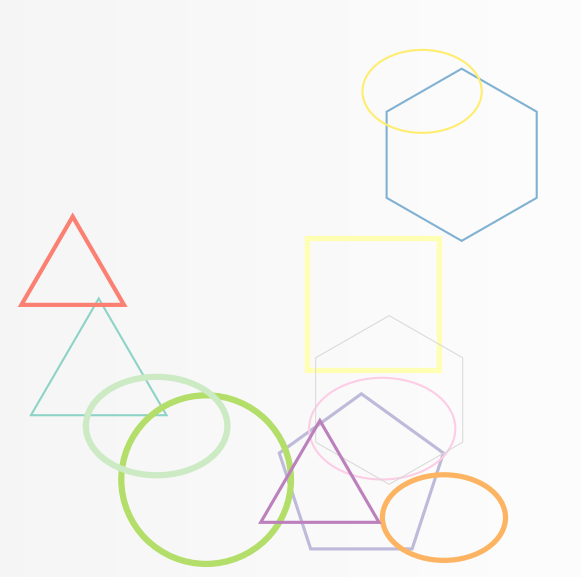[{"shape": "triangle", "thickness": 1, "radius": 0.67, "center": [0.17, 0.347]}, {"shape": "square", "thickness": 2.5, "radius": 0.57, "center": [0.642, 0.473]}, {"shape": "pentagon", "thickness": 1.5, "radius": 0.74, "center": [0.622, 0.169]}, {"shape": "triangle", "thickness": 2, "radius": 0.51, "center": [0.125, 0.522]}, {"shape": "hexagon", "thickness": 1, "radius": 0.75, "center": [0.794, 0.731]}, {"shape": "oval", "thickness": 2.5, "radius": 0.53, "center": [0.764, 0.103]}, {"shape": "circle", "thickness": 3, "radius": 0.73, "center": [0.355, 0.169]}, {"shape": "oval", "thickness": 1, "radius": 0.63, "center": [0.658, 0.257]}, {"shape": "hexagon", "thickness": 0.5, "radius": 0.73, "center": [0.67, 0.307]}, {"shape": "triangle", "thickness": 1.5, "radius": 0.59, "center": [0.55, 0.153]}, {"shape": "oval", "thickness": 3, "radius": 0.61, "center": [0.269, 0.261]}, {"shape": "oval", "thickness": 1, "radius": 0.51, "center": [0.726, 0.841]}]